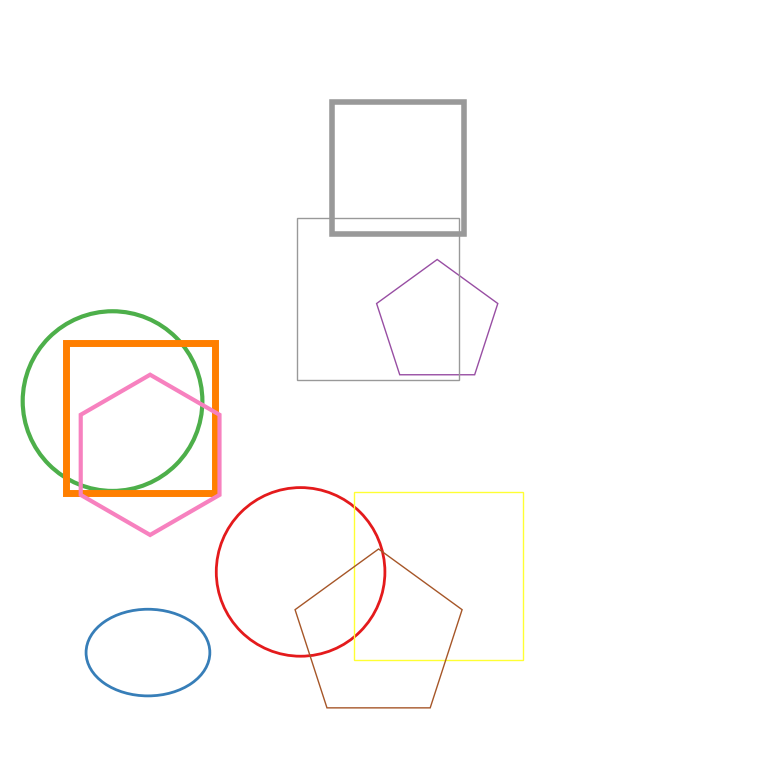[{"shape": "circle", "thickness": 1, "radius": 0.55, "center": [0.39, 0.257]}, {"shape": "oval", "thickness": 1, "radius": 0.4, "center": [0.192, 0.153]}, {"shape": "circle", "thickness": 1.5, "radius": 0.58, "center": [0.146, 0.479]}, {"shape": "pentagon", "thickness": 0.5, "radius": 0.41, "center": [0.568, 0.58]}, {"shape": "square", "thickness": 2.5, "radius": 0.49, "center": [0.183, 0.457]}, {"shape": "square", "thickness": 0.5, "radius": 0.55, "center": [0.569, 0.252]}, {"shape": "pentagon", "thickness": 0.5, "radius": 0.57, "center": [0.492, 0.173]}, {"shape": "hexagon", "thickness": 1.5, "radius": 0.52, "center": [0.195, 0.409]}, {"shape": "square", "thickness": 2, "radius": 0.43, "center": [0.516, 0.782]}, {"shape": "square", "thickness": 0.5, "radius": 0.53, "center": [0.491, 0.612]}]